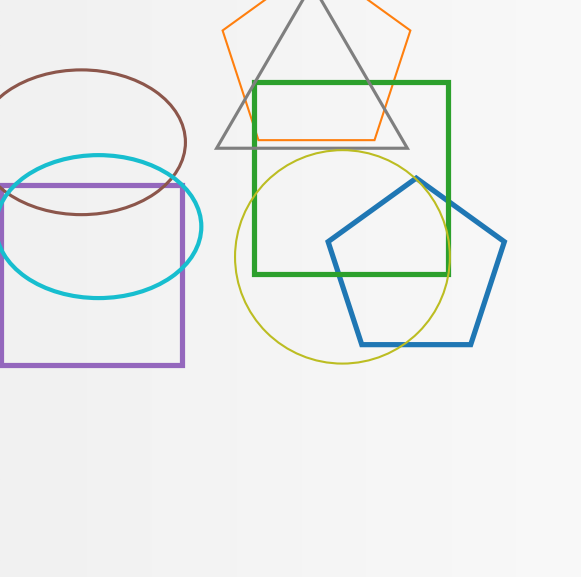[{"shape": "pentagon", "thickness": 2.5, "radius": 0.8, "center": [0.716, 0.531]}, {"shape": "pentagon", "thickness": 1, "radius": 0.85, "center": [0.544, 0.894]}, {"shape": "square", "thickness": 2.5, "radius": 0.83, "center": [0.603, 0.691]}, {"shape": "square", "thickness": 2.5, "radius": 0.78, "center": [0.157, 0.523]}, {"shape": "oval", "thickness": 1.5, "radius": 0.9, "center": [0.14, 0.753]}, {"shape": "triangle", "thickness": 1.5, "radius": 0.95, "center": [0.537, 0.837]}, {"shape": "circle", "thickness": 1, "radius": 0.92, "center": [0.589, 0.554]}, {"shape": "oval", "thickness": 2, "radius": 0.88, "center": [0.17, 0.607]}]